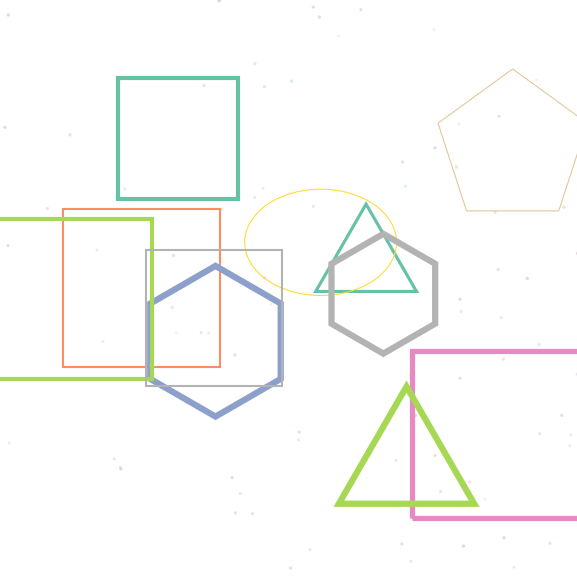[{"shape": "triangle", "thickness": 1.5, "radius": 0.5, "center": [0.634, 0.545]}, {"shape": "square", "thickness": 2, "radius": 0.52, "center": [0.308, 0.759]}, {"shape": "square", "thickness": 1, "radius": 0.68, "center": [0.245, 0.5]}, {"shape": "hexagon", "thickness": 3, "radius": 0.65, "center": [0.373, 0.408]}, {"shape": "square", "thickness": 2.5, "radius": 0.72, "center": [0.858, 0.247]}, {"shape": "triangle", "thickness": 3, "radius": 0.68, "center": [0.704, 0.195]}, {"shape": "square", "thickness": 2, "radius": 0.69, "center": [0.124, 0.481]}, {"shape": "oval", "thickness": 0.5, "radius": 0.66, "center": [0.555, 0.58]}, {"shape": "pentagon", "thickness": 0.5, "radius": 0.68, "center": [0.888, 0.744]}, {"shape": "square", "thickness": 1, "radius": 0.59, "center": [0.37, 0.449]}, {"shape": "hexagon", "thickness": 3, "radius": 0.52, "center": [0.664, 0.491]}]